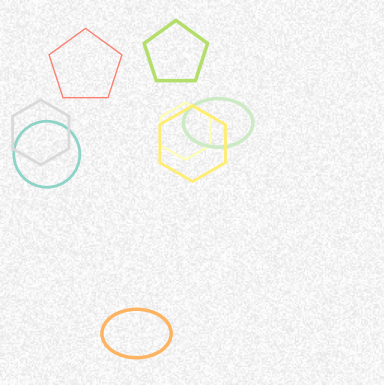[{"shape": "circle", "thickness": 2, "radius": 0.43, "center": [0.122, 0.599]}, {"shape": "hexagon", "thickness": 1.5, "radius": 0.37, "center": [0.482, 0.659]}, {"shape": "pentagon", "thickness": 1, "radius": 0.5, "center": [0.222, 0.827]}, {"shape": "oval", "thickness": 2.5, "radius": 0.45, "center": [0.355, 0.134]}, {"shape": "pentagon", "thickness": 2.5, "radius": 0.43, "center": [0.457, 0.861]}, {"shape": "hexagon", "thickness": 2, "radius": 0.42, "center": [0.106, 0.656]}, {"shape": "oval", "thickness": 2.5, "radius": 0.45, "center": [0.567, 0.681]}, {"shape": "hexagon", "thickness": 2, "radius": 0.49, "center": [0.5, 0.627]}]